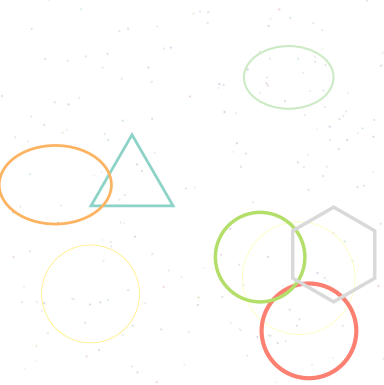[{"shape": "triangle", "thickness": 2, "radius": 0.62, "center": [0.343, 0.527]}, {"shape": "circle", "thickness": 0.5, "radius": 0.73, "center": [0.776, 0.278]}, {"shape": "circle", "thickness": 3, "radius": 0.61, "center": [0.802, 0.141]}, {"shape": "oval", "thickness": 2, "radius": 0.73, "center": [0.144, 0.52]}, {"shape": "circle", "thickness": 2.5, "radius": 0.58, "center": [0.676, 0.332]}, {"shape": "hexagon", "thickness": 2.5, "radius": 0.62, "center": [0.867, 0.339]}, {"shape": "oval", "thickness": 1.5, "radius": 0.58, "center": [0.75, 0.799]}, {"shape": "circle", "thickness": 0.5, "radius": 0.64, "center": [0.235, 0.237]}]